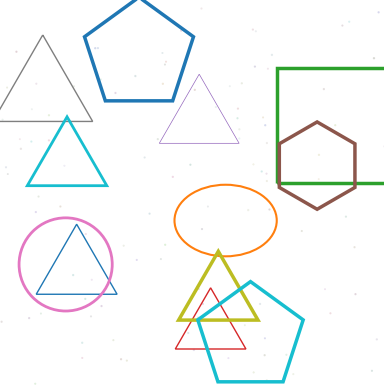[{"shape": "pentagon", "thickness": 2.5, "radius": 0.74, "center": [0.361, 0.858]}, {"shape": "triangle", "thickness": 1, "radius": 0.61, "center": [0.199, 0.296]}, {"shape": "oval", "thickness": 1.5, "radius": 0.66, "center": [0.586, 0.427]}, {"shape": "square", "thickness": 2.5, "radius": 0.75, "center": [0.87, 0.673]}, {"shape": "triangle", "thickness": 1, "radius": 0.53, "center": [0.547, 0.146]}, {"shape": "triangle", "thickness": 0.5, "radius": 0.6, "center": [0.517, 0.688]}, {"shape": "hexagon", "thickness": 2.5, "radius": 0.57, "center": [0.824, 0.57]}, {"shape": "circle", "thickness": 2, "radius": 0.6, "center": [0.171, 0.313]}, {"shape": "triangle", "thickness": 1, "radius": 0.75, "center": [0.111, 0.759]}, {"shape": "triangle", "thickness": 2.5, "radius": 0.6, "center": [0.567, 0.228]}, {"shape": "triangle", "thickness": 2, "radius": 0.6, "center": [0.174, 0.577]}, {"shape": "pentagon", "thickness": 2.5, "radius": 0.72, "center": [0.651, 0.125]}]